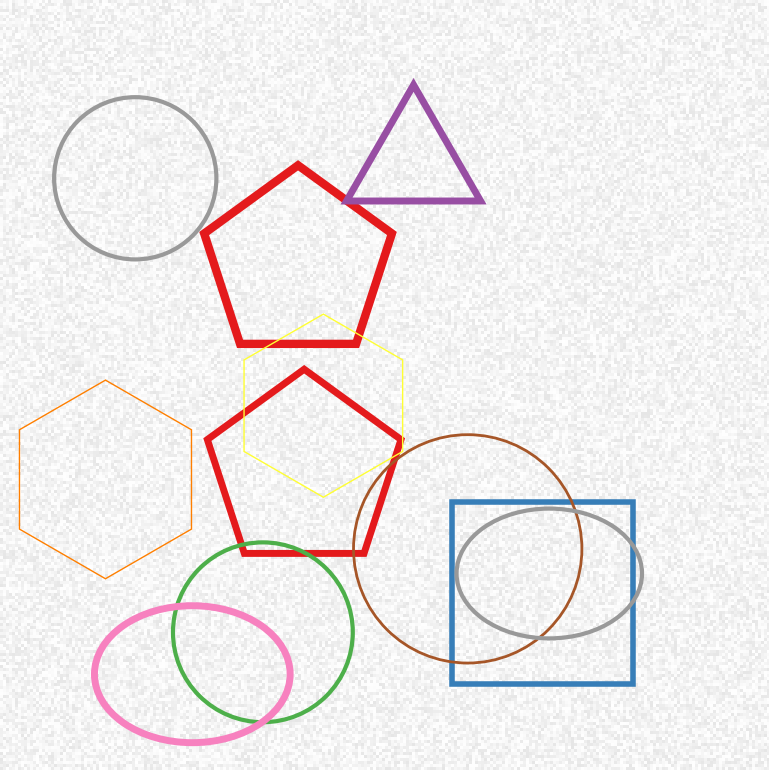[{"shape": "pentagon", "thickness": 2.5, "radius": 0.66, "center": [0.395, 0.388]}, {"shape": "pentagon", "thickness": 3, "radius": 0.64, "center": [0.387, 0.657]}, {"shape": "square", "thickness": 2, "radius": 0.59, "center": [0.705, 0.23]}, {"shape": "circle", "thickness": 1.5, "radius": 0.58, "center": [0.341, 0.179]}, {"shape": "triangle", "thickness": 2.5, "radius": 0.5, "center": [0.537, 0.789]}, {"shape": "hexagon", "thickness": 0.5, "radius": 0.64, "center": [0.137, 0.377]}, {"shape": "hexagon", "thickness": 0.5, "radius": 0.59, "center": [0.42, 0.473]}, {"shape": "circle", "thickness": 1, "radius": 0.74, "center": [0.607, 0.287]}, {"shape": "oval", "thickness": 2.5, "radius": 0.64, "center": [0.25, 0.124]}, {"shape": "circle", "thickness": 1.5, "radius": 0.53, "center": [0.176, 0.768]}, {"shape": "oval", "thickness": 1.5, "radius": 0.6, "center": [0.713, 0.255]}]